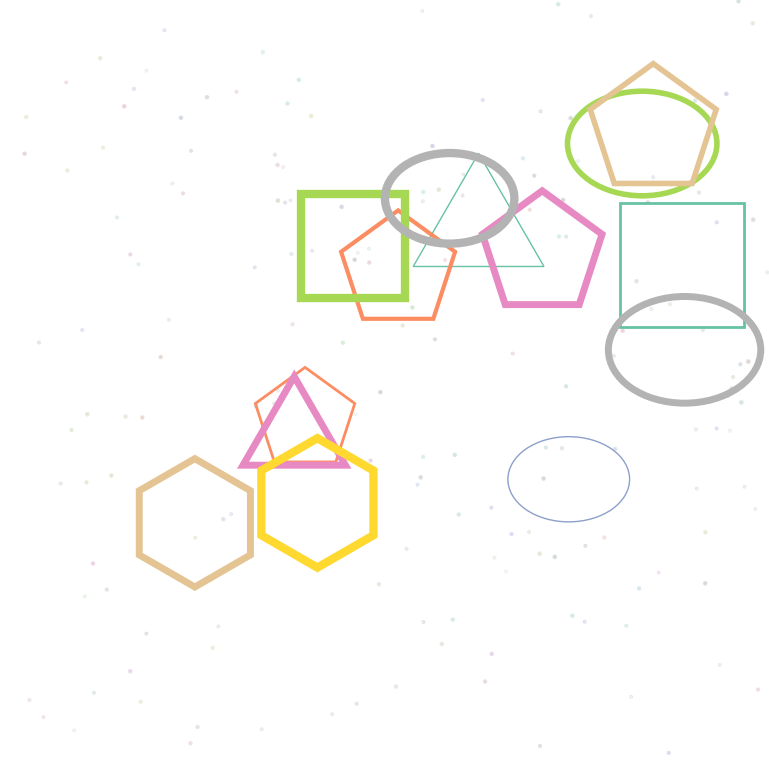[{"shape": "triangle", "thickness": 0.5, "radius": 0.49, "center": [0.622, 0.703]}, {"shape": "square", "thickness": 1, "radius": 0.4, "center": [0.885, 0.656]}, {"shape": "pentagon", "thickness": 1, "radius": 0.34, "center": [0.396, 0.455]}, {"shape": "pentagon", "thickness": 1.5, "radius": 0.39, "center": [0.517, 0.649]}, {"shape": "oval", "thickness": 0.5, "radius": 0.4, "center": [0.739, 0.378]}, {"shape": "pentagon", "thickness": 2.5, "radius": 0.41, "center": [0.704, 0.671]}, {"shape": "triangle", "thickness": 2.5, "radius": 0.38, "center": [0.382, 0.434]}, {"shape": "square", "thickness": 3, "radius": 0.34, "center": [0.459, 0.68]}, {"shape": "oval", "thickness": 2, "radius": 0.49, "center": [0.834, 0.814]}, {"shape": "hexagon", "thickness": 3, "radius": 0.42, "center": [0.412, 0.347]}, {"shape": "pentagon", "thickness": 2, "radius": 0.43, "center": [0.848, 0.831]}, {"shape": "hexagon", "thickness": 2.5, "radius": 0.42, "center": [0.253, 0.321]}, {"shape": "oval", "thickness": 2.5, "radius": 0.49, "center": [0.889, 0.546]}, {"shape": "oval", "thickness": 3, "radius": 0.42, "center": [0.584, 0.742]}]